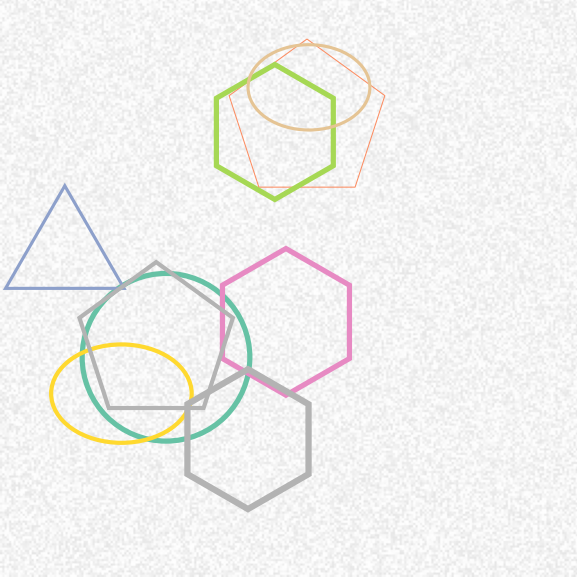[{"shape": "circle", "thickness": 2.5, "radius": 0.73, "center": [0.287, 0.38]}, {"shape": "pentagon", "thickness": 0.5, "radius": 0.71, "center": [0.532, 0.79]}, {"shape": "triangle", "thickness": 1.5, "radius": 0.59, "center": [0.112, 0.559]}, {"shape": "hexagon", "thickness": 2.5, "radius": 0.63, "center": [0.495, 0.442]}, {"shape": "hexagon", "thickness": 2.5, "radius": 0.58, "center": [0.476, 0.771]}, {"shape": "oval", "thickness": 2, "radius": 0.61, "center": [0.21, 0.318]}, {"shape": "oval", "thickness": 1.5, "radius": 0.53, "center": [0.535, 0.848]}, {"shape": "pentagon", "thickness": 2, "radius": 0.7, "center": [0.27, 0.406]}, {"shape": "hexagon", "thickness": 3, "radius": 0.61, "center": [0.429, 0.239]}]